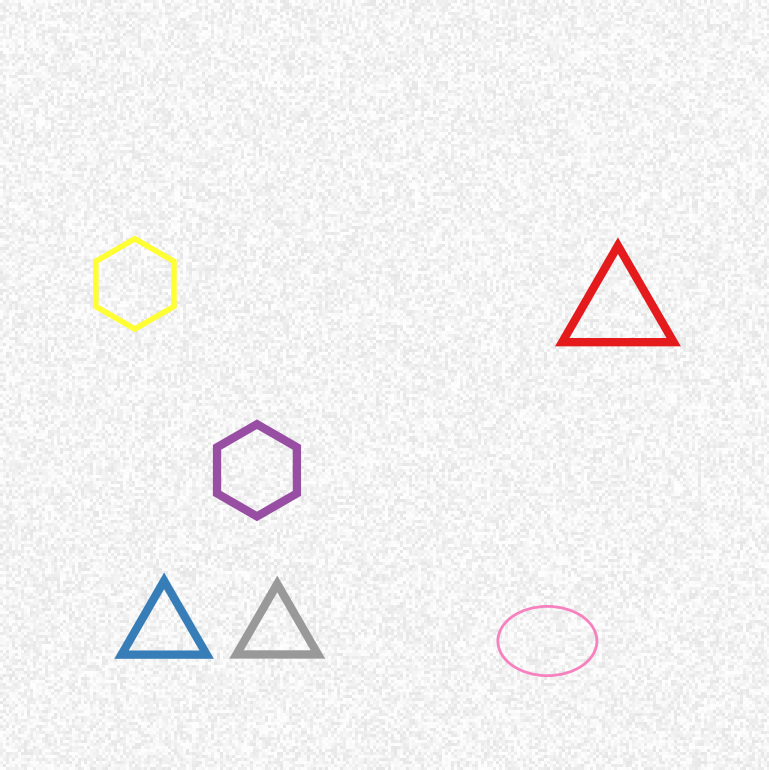[{"shape": "triangle", "thickness": 3, "radius": 0.42, "center": [0.803, 0.597]}, {"shape": "triangle", "thickness": 3, "radius": 0.32, "center": [0.213, 0.182]}, {"shape": "hexagon", "thickness": 3, "radius": 0.3, "center": [0.334, 0.389]}, {"shape": "hexagon", "thickness": 2, "radius": 0.29, "center": [0.175, 0.631]}, {"shape": "oval", "thickness": 1, "radius": 0.32, "center": [0.711, 0.167]}, {"shape": "triangle", "thickness": 3, "radius": 0.31, "center": [0.36, 0.181]}]